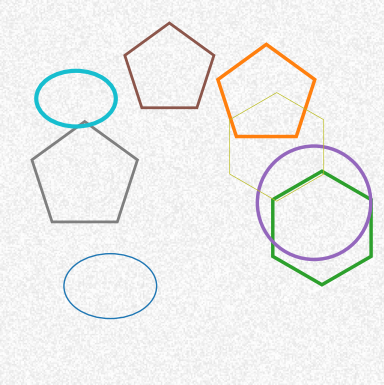[{"shape": "oval", "thickness": 1, "radius": 0.6, "center": [0.286, 0.257]}, {"shape": "pentagon", "thickness": 2.5, "radius": 0.66, "center": [0.692, 0.752]}, {"shape": "hexagon", "thickness": 2.5, "radius": 0.74, "center": [0.836, 0.408]}, {"shape": "circle", "thickness": 2.5, "radius": 0.74, "center": [0.816, 0.473]}, {"shape": "pentagon", "thickness": 2, "radius": 0.61, "center": [0.44, 0.819]}, {"shape": "pentagon", "thickness": 2, "radius": 0.72, "center": [0.22, 0.54]}, {"shape": "hexagon", "thickness": 0.5, "radius": 0.71, "center": [0.719, 0.618]}, {"shape": "oval", "thickness": 3, "radius": 0.52, "center": [0.197, 0.744]}]